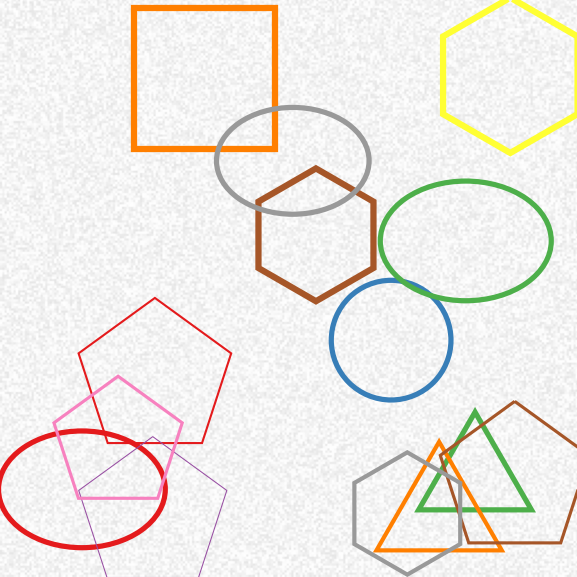[{"shape": "oval", "thickness": 2.5, "radius": 0.72, "center": [0.142, 0.152]}, {"shape": "pentagon", "thickness": 1, "radius": 0.69, "center": [0.268, 0.344]}, {"shape": "circle", "thickness": 2.5, "radius": 0.52, "center": [0.677, 0.41]}, {"shape": "triangle", "thickness": 2.5, "radius": 0.56, "center": [0.823, 0.173]}, {"shape": "oval", "thickness": 2.5, "radius": 0.74, "center": [0.807, 0.582]}, {"shape": "pentagon", "thickness": 0.5, "radius": 0.67, "center": [0.265, 0.108]}, {"shape": "triangle", "thickness": 2, "radius": 0.63, "center": [0.76, 0.109]}, {"shape": "square", "thickness": 3, "radius": 0.61, "center": [0.354, 0.863]}, {"shape": "hexagon", "thickness": 3, "radius": 0.67, "center": [0.884, 0.869]}, {"shape": "pentagon", "thickness": 1.5, "radius": 0.68, "center": [0.891, 0.169]}, {"shape": "hexagon", "thickness": 3, "radius": 0.57, "center": [0.547, 0.593]}, {"shape": "pentagon", "thickness": 1.5, "radius": 0.58, "center": [0.204, 0.231]}, {"shape": "oval", "thickness": 2.5, "radius": 0.66, "center": [0.507, 0.721]}, {"shape": "hexagon", "thickness": 2, "radius": 0.53, "center": [0.705, 0.11]}]